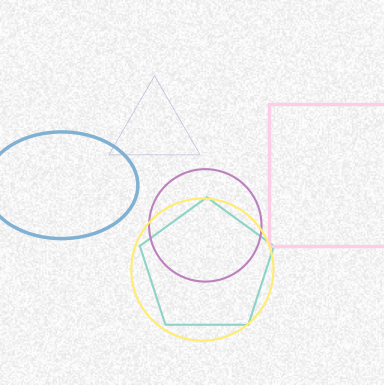[{"shape": "pentagon", "thickness": 1.5, "radius": 0.92, "center": [0.537, 0.305]}, {"shape": "triangle", "thickness": 0.5, "radius": 0.68, "center": [0.401, 0.666]}, {"shape": "oval", "thickness": 2.5, "radius": 0.99, "center": [0.16, 0.519]}, {"shape": "square", "thickness": 2.5, "radius": 0.92, "center": [0.881, 0.545]}, {"shape": "circle", "thickness": 1.5, "radius": 0.73, "center": [0.533, 0.415]}, {"shape": "circle", "thickness": 1.5, "radius": 0.92, "center": [0.526, 0.3]}]